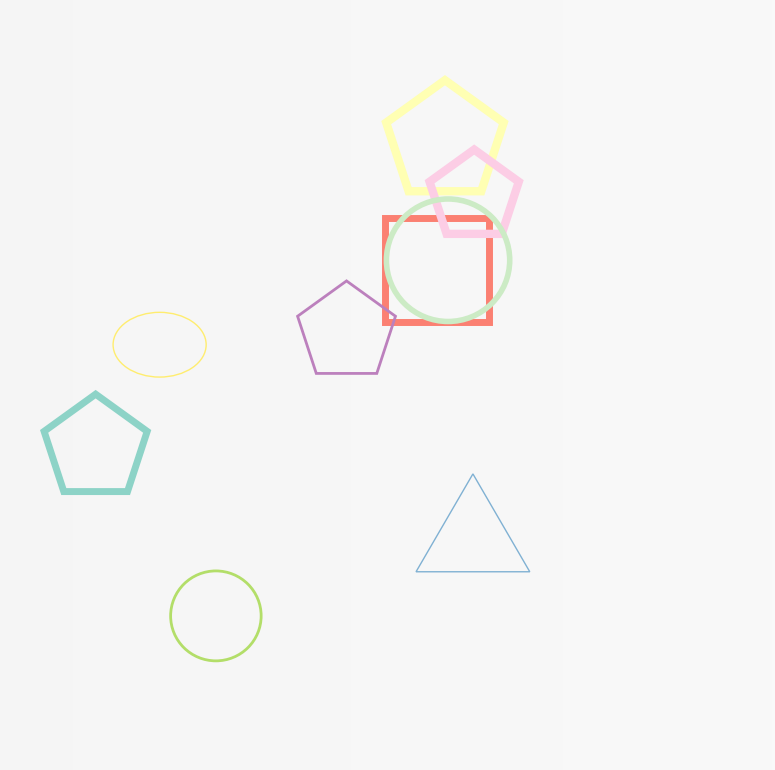[{"shape": "pentagon", "thickness": 2.5, "radius": 0.35, "center": [0.123, 0.418]}, {"shape": "pentagon", "thickness": 3, "radius": 0.4, "center": [0.574, 0.816]}, {"shape": "square", "thickness": 2.5, "radius": 0.34, "center": [0.564, 0.649]}, {"shape": "triangle", "thickness": 0.5, "radius": 0.42, "center": [0.61, 0.3]}, {"shape": "circle", "thickness": 1, "radius": 0.29, "center": [0.279, 0.2]}, {"shape": "pentagon", "thickness": 3, "radius": 0.3, "center": [0.612, 0.745]}, {"shape": "pentagon", "thickness": 1, "radius": 0.33, "center": [0.447, 0.569]}, {"shape": "circle", "thickness": 2, "radius": 0.4, "center": [0.578, 0.662]}, {"shape": "oval", "thickness": 0.5, "radius": 0.3, "center": [0.206, 0.552]}]